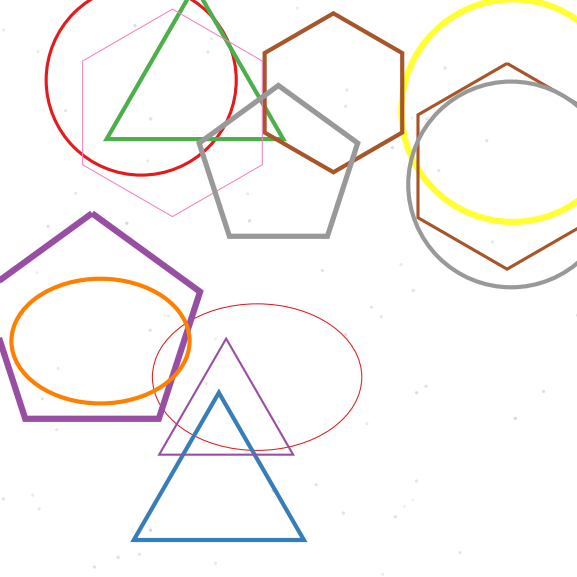[{"shape": "oval", "thickness": 0.5, "radius": 0.91, "center": [0.445, 0.346]}, {"shape": "circle", "thickness": 1.5, "radius": 0.82, "center": [0.245, 0.86]}, {"shape": "triangle", "thickness": 2, "radius": 0.85, "center": [0.379, 0.149]}, {"shape": "triangle", "thickness": 2, "radius": 0.88, "center": [0.338, 0.847]}, {"shape": "triangle", "thickness": 1, "radius": 0.67, "center": [0.392, 0.279]}, {"shape": "pentagon", "thickness": 3, "radius": 0.98, "center": [0.159, 0.433]}, {"shape": "oval", "thickness": 2, "radius": 0.77, "center": [0.174, 0.408]}, {"shape": "circle", "thickness": 3, "radius": 0.96, "center": [0.888, 0.808]}, {"shape": "hexagon", "thickness": 1.5, "radius": 0.89, "center": [0.878, 0.711]}, {"shape": "hexagon", "thickness": 2, "radius": 0.69, "center": [0.577, 0.838]}, {"shape": "hexagon", "thickness": 0.5, "radius": 0.9, "center": [0.299, 0.804]}, {"shape": "pentagon", "thickness": 2.5, "radius": 0.72, "center": [0.482, 0.707]}, {"shape": "circle", "thickness": 2, "radius": 0.89, "center": [0.885, 0.68]}]